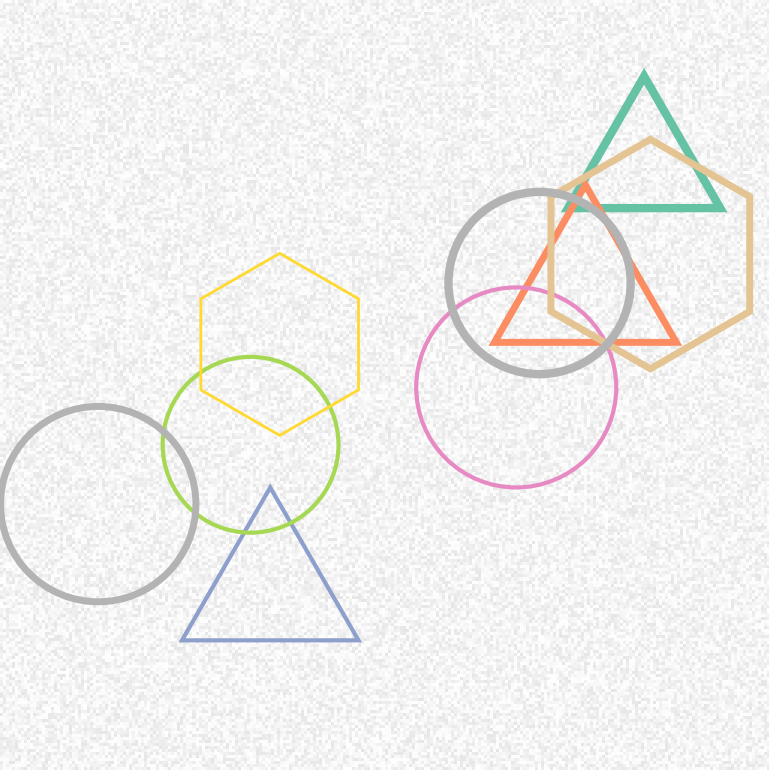[{"shape": "triangle", "thickness": 3, "radius": 0.57, "center": [0.837, 0.787]}, {"shape": "triangle", "thickness": 2.5, "radius": 0.68, "center": [0.76, 0.624]}, {"shape": "triangle", "thickness": 1.5, "radius": 0.66, "center": [0.351, 0.235]}, {"shape": "circle", "thickness": 1.5, "radius": 0.65, "center": [0.67, 0.497]}, {"shape": "circle", "thickness": 1.5, "radius": 0.57, "center": [0.325, 0.422]}, {"shape": "hexagon", "thickness": 1, "radius": 0.59, "center": [0.363, 0.553]}, {"shape": "hexagon", "thickness": 2.5, "radius": 0.75, "center": [0.845, 0.67]}, {"shape": "circle", "thickness": 2.5, "radius": 0.63, "center": [0.128, 0.345]}, {"shape": "circle", "thickness": 3, "radius": 0.59, "center": [0.701, 0.632]}]